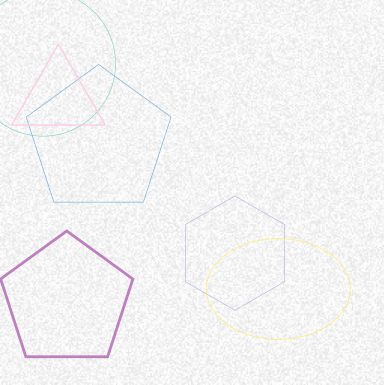[{"shape": "circle", "thickness": 0.5, "radius": 0.94, "center": [0.112, 0.835]}, {"shape": "hexagon", "thickness": 0.5, "radius": 0.74, "center": [0.61, 0.343]}, {"shape": "pentagon", "thickness": 0.5, "radius": 0.99, "center": [0.256, 0.635]}, {"shape": "triangle", "thickness": 1, "radius": 0.7, "center": [0.152, 0.745]}, {"shape": "pentagon", "thickness": 2, "radius": 0.9, "center": [0.173, 0.219]}, {"shape": "oval", "thickness": 0.5, "radius": 0.93, "center": [0.723, 0.249]}]